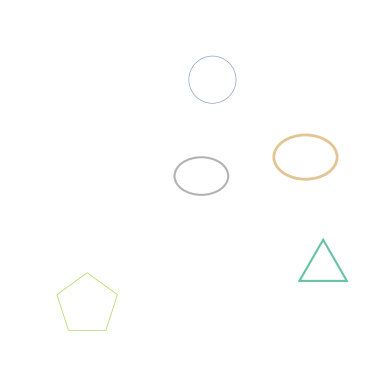[{"shape": "triangle", "thickness": 1.5, "radius": 0.36, "center": [0.839, 0.306]}, {"shape": "circle", "thickness": 0.5, "radius": 0.31, "center": [0.552, 0.793]}, {"shape": "pentagon", "thickness": 0.5, "radius": 0.41, "center": [0.226, 0.209]}, {"shape": "oval", "thickness": 2, "radius": 0.41, "center": [0.793, 0.592]}, {"shape": "oval", "thickness": 1.5, "radius": 0.35, "center": [0.523, 0.543]}]